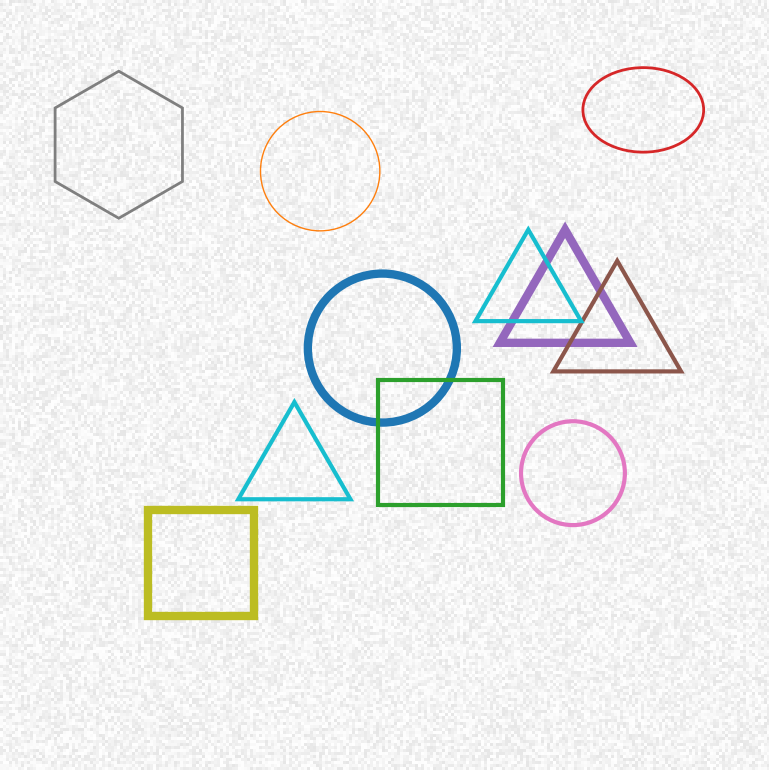[{"shape": "circle", "thickness": 3, "radius": 0.48, "center": [0.497, 0.548]}, {"shape": "circle", "thickness": 0.5, "radius": 0.39, "center": [0.416, 0.778]}, {"shape": "square", "thickness": 1.5, "radius": 0.4, "center": [0.572, 0.425]}, {"shape": "oval", "thickness": 1, "radius": 0.39, "center": [0.835, 0.857]}, {"shape": "triangle", "thickness": 3, "radius": 0.49, "center": [0.734, 0.604]}, {"shape": "triangle", "thickness": 1.5, "radius": 0.48, "center": [0.802, 0.566]}, {"shape": "circle", "thickness": 1.5, "radius": 0.34, "center": [0.744, 0.385]}, {"shape": "hexagon", "thickness": 1, "radius": 0.48, "center": [0.154, 0.812]}, {"shape": "square", "thickness": 3, "radius": 0.34, "center": [0.261, 0.269]}, {"shape": "triangle", "thickness": 1.5, "radius": 0.42, "center": [0.382, 0.394]}, {"shape": "triangle", "thickness": 1.5, "radius": 0.4, "center": [0.686, 0.623]}]